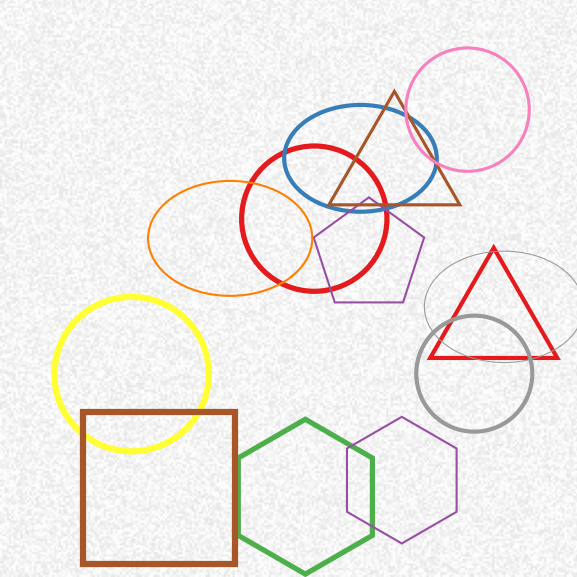[{"shape": "triangle", "thickness": 2, "radius": 0.64, "center": [0.855, 0.443]}, {"shape": "circle", "thickness": 2.5, "radius": 0.63, "center": [0.544, 0.621]}, {"shape": "oval", "thickness": 2, "radius": 0.66, "center": [0.624, 0.725]}, {"shape": "hexagon", "thickness": 2.5, "radius": 0.67, "center": [0.529, 0.139]}, {"shape": "pentagon", "thickness": 1, "radius": 0.5, "center": [0.639, 0.557]}, {"shape": "hexagon", "thickness": 1, "radius": 0.55, "center": [0.696, 0.168]}, {"shape": "oval", "thickness": 1, "radius": 0.71, "center": [0.399, 0.586]}, {"shape": "circle", "thickness": 3, "radius": 0.67, "center": [0.228, 0.351]}, {"shape": "square", "thickness": 3, "radius": 0.66, "center": [0.276, 0.154]}, {"shape": "triangle", "thickness": 1.5, "radius": 0.65, "center": [0.683, 0.71]}, {"shape": "circle", "thickness": 1.5, "radius": 0.53, "center": [0.81, 0.809]}, {"shape": "oval", "thickness": 0.5, "radius": 0.69, "center": [0.873, 0.468]}, {"shape": "circle", "thickness": 2, "radius": 0.5, "center": [0.821, 0.352]}]